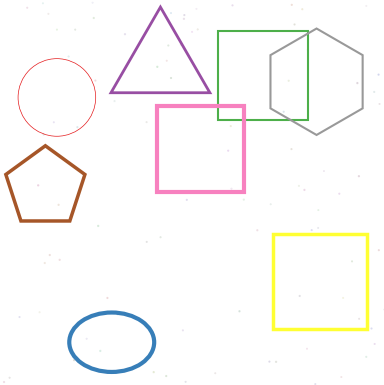[{"shape": "circle", "thickness": 0.5, "radius": 0.5, "center": [0.148, 0.747]}, {"shape": "oval", "thickness": 3, "radius": 0.55, "center": [0.29, 0.111]}, {"shape": "square", "thickness": 1.5, "radius": 0.58, "center": [0.683, 0.804]}, {"shape": "triangle", "thickness": 2, "radius": 0.74, "center": [0.417, 0.833]}, {"shape": "square", "thickness": 2.5, "radius": 0.61, "center": [0.831, 0.269]}, {"shape": "pentagon", "thickness": 2.5, "radius": 0.54, "center": [0.118, 0.513]}, {"shape": "square", "thickness": 3, "radius": 0.56, "center": [0.521, 0.613]}, {"shape": "hexagon", "thickness": 1.5, "radius": 0.69, "center": [0.822, 0.788]}]